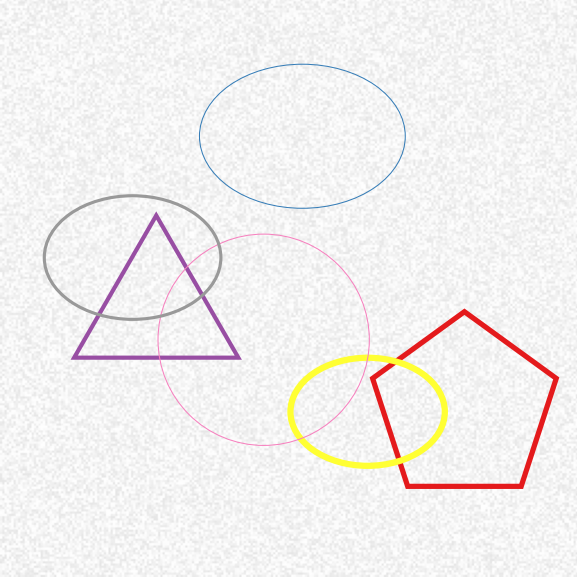[{"shape": "pentagon", "thickness": 2.5, "radius": 0.84, "center": [0.804, 0.292]}, {"shape": "oval", "thickness": 0.5, "radius": 0.89, "center": [0.524, 0.763]}, {"shape": "triangle", "thickness": 2, "radius": 0.82, "center": [0.271, 0.462]}, {"shape": "oval", "thickness": 3, "radius": 0.67, "center": [0.637, 0.286]}, {"shape": "circle", "thickness": 0.5, "radius": 0.91, "center": [0.457, 0.411]}, {"shape": "oval", "thickness": 1.5, "radius": 0.76, "center": [0.23, 0.553]}]